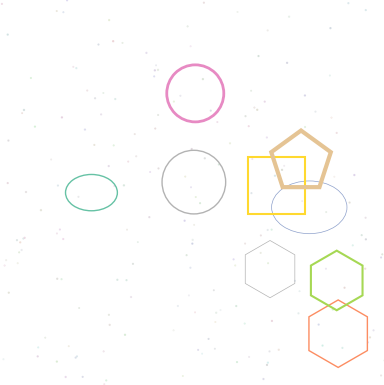[{"shape": "oval", "thickness": 1, "radius": 0.34, "center": [0.238, 0.5]}, {"shape": "hexagon", "thickness": 1, "radius": 0.44, "center": [0.878, 0.133]}, {"shape": "oval", "thickness": 0.5, "radius": 0.49, "center": [0.803, 0.462]}, {"shape": "circle", "thickness": 2, "radius": 0.37, "center": [0.507, 0.757]}, {"shape": "hexagon", "thickness": 1.5, "radius": 0.39, "center": [0.875, 0.272]}, {"shape": "square", "thickness": 1.5, "radius": 0.37, "center": [0.717, 0.517]}, {"shape": "pentagon", "thickness": 3, "radius": 0.41, "center": [0.782, 0.58]}, {"shape": "hexagon", "thickness": 0.5, "radius": 0.37, "center": [0.701, 0.301]}, {"shape": "circle", "thickness": 1, "radius": 0.41, "center": [0.504, 0.527]}]